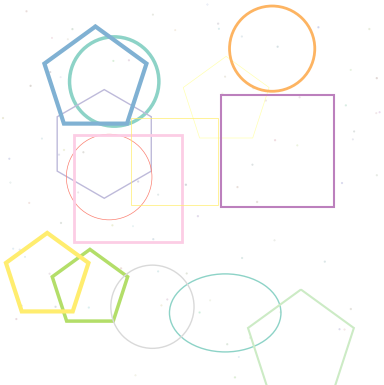[{"shape": "oval", "thickness": 1, "radius": 0.72, "center": [0.585, 0.187]}, {"shape": "circle", "thickness": 2.5, "radius": 0.58, "center": [0.297, 0.788]}, {"shape": "pentagon", "thickness": 0.5, "radius": 0.59, "center": [0.587, 0.736]}, {"shape": "hexagon", "thickness": 1, "radius": 0.71, "center": [0.271, 0.626]}, {"shape": "circle", "thickness": 0.5, "radius": 0.56, "center": [0.284, 0.54]}, {"shape": "pentagon", "thickness": 3, "radius": 0.7, "center": [0.248, 0.792]}, {"shape": "circle", "thickness": 2, "radius": 0.55, "center": [0.707, 0.874]}, {"shape": "pentagon", "thickness": 2.5, "radius": 0.51, "center": [0.234, 0.249]}, {"shape": "square", "thickness": 2, "radius": 0.7, "center": [0.332, 0.511]}, {"shape": "circle", "thickness": 1, "radius": 0.54, "center": [0.396, 0.203]}, {"shape": "square", "thickness": 1.5, "radius": 0.73, "center": [0.721, 0.608]}, {"shape": "pentagon", "thickness": 1.5, "radius": 0.72, "center": [0.782, 0.103]}, {"shape": "square", "thickness": 0.5, "radius": 0.56, "center": [0.453, 0.581]}, {"shape": "pentagon", "thickness": 3, "radius": 0.56, "center": [0.123, 0.282]}]